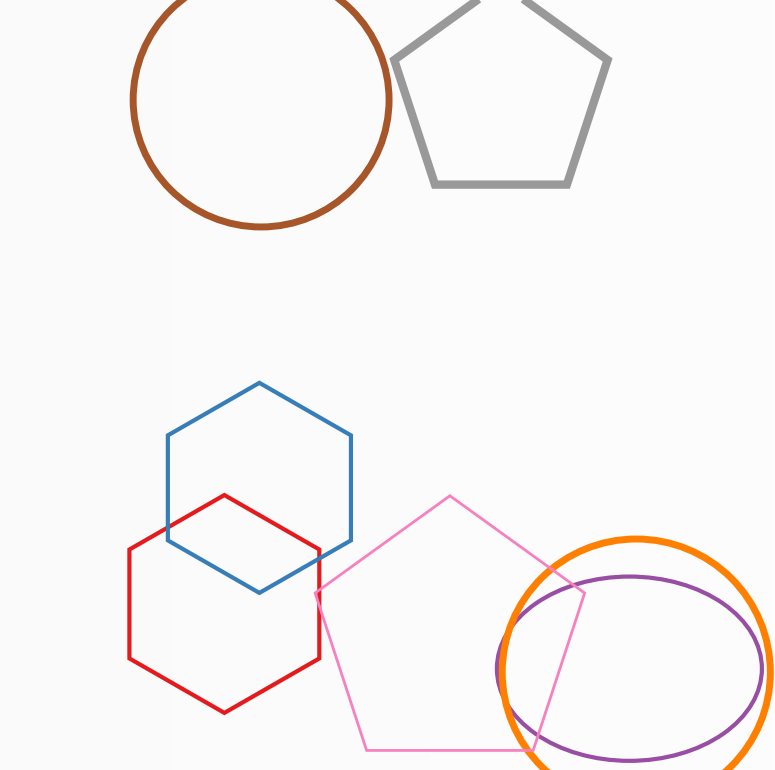[{"shape": "hexagon", "thickness": 1.5, "radius": 0.71, "center": [0.29, 0.216]}, {"shape": "hexagon", "thickness": 1.5, "radius": 0.68, "center": [0.335, 0.366]}, {"shape": "oval", "thickness": 1.5, "radius": 0.85, "center": [0.812, 0.132]}, {"shape": "circle", "thickness": 2.5, "radius": 0.86, "center": [0.821, 0.127]}, {"shape": "circle", "thickness": 2.5, "radius": 0.83, "center": [0.337, 0.87]}, {"shape": "pentagon", "thickness": 1, "radius": 0.91, "center": [0.581, 0.173]}, {"shape": "pentagon", "thickness": 3, "radius": 0.72, "center": [0.646, 0.877]}]